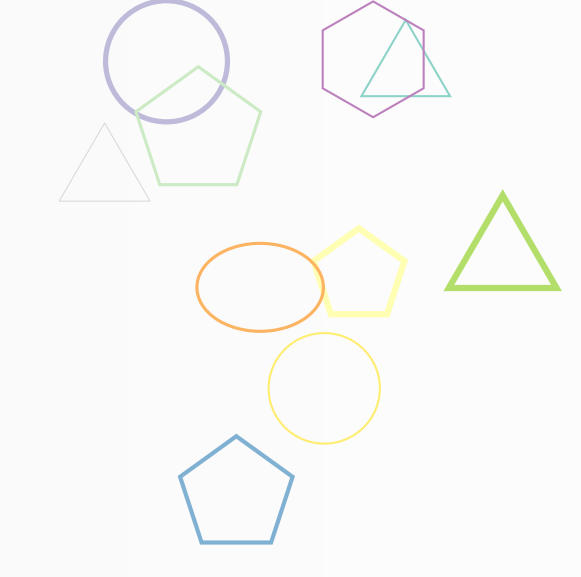[{"shape": "triangle", "thickness": 1, "radius": 0.44, "center": [0.698, 0.877]}, {"shape": "pentagon", "thickness": 3, "radius": 0.41, "center": [0.618, 0.522]}, {"shape": "circle", "thickness": 2.5, "radius": 0.52, "center": [0.286, 0.893]}, {"shape": "pentagon", "thickness": 2, "radius": 0.51, "center": [0.407, 0.142]}, {"shape": "oval", "thickness": 1.5, "radius": 0.54, "center": [0.448, 0.502]}, {"shape": "triangle", "thickness": 3, "radius": 0.54, "center": [0.865, 0.554]}, {"shape": "triangle", "thickness": 0.5, "radius": 0.45, "center": [0.18, 0.696]}, {"shape": "hexagon", "thickness": 1, "radius": 0.5, "center": [0.642, 0.896]}, {"shape": "pentagon", "thickness": 1.5, "radius": 0.56, "center": [0.341, 0.771]}, {"shape": "circle", "thickness": 1, "radius": 0.48, "center": [0.558, 0.327]}]